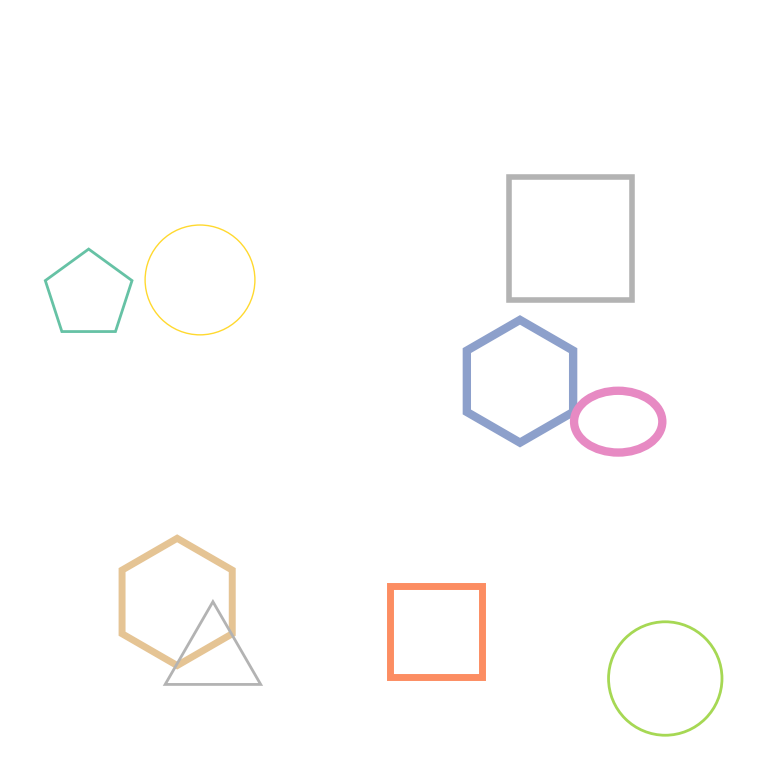[{"shape": "pentagon", "thickness": 1, "radius": 0.3, "center": [0.115, 0.617]}, {"shape": "square", "thickness": 2.5, "radius": 0.3, "center": [0.566, 0.18]}, {"shape": "hexagon", "thickness": 3, "radius": 0.4, "center": [0.675, 0.505]}, {"shape": "oval", "thickness": 3, "radius": 0.29, "center": [0.803, 0.452]}, {"shape": "circle", "thickness": 1, "radius": 0.37, "center": [0.864, 0.119]}, {"shape": "circle", "thickness": 0.5, "radius": 0.36, "center": [0.26, 0.636]}, {"shape": "hexagon", "thickness": 2.5, "radius": 0.41, "center": [0.23, 0.218]}, {"shape": "triangle", "thickness": 1, "radius": 0.36, "center": [0.277, 0.147]}, {"shape": "square", "thickness": 2, "radius": 0.4, "center": [0.741, 0.69]}]